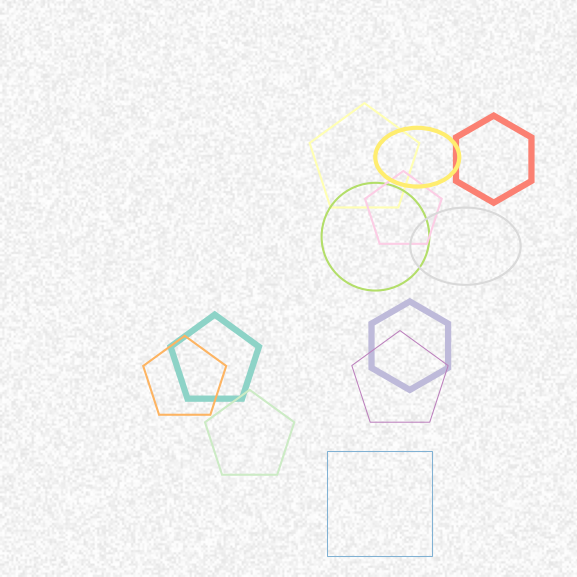[{"shape": "pentagon", "thickness": 3, "radius": 0.4, "center": [0.372, 0.374]}, {"shape": "pentagon", "thickness": 1, "radius": 0.5, "center": [0.631, 0.721]}, {"shape": "hexagon", "thickness": 3, "radius": 0.38, "center": [0.71, 0.4]}, {"shape": "hexagon", "thickness": 3, "radius": 0.38, "center": [0.855, 0.724]}, {"shape": "square", "thickness": 0.5, "radius": 0.46, "center": [0.658, 0.128]}, {"shape": "pentagon", "thickness": 1, "radius": 0.38, "center": [0.32, 0.342]}, {"shape": "circle", "thickness": 1, "radius": 0.47, "center": [0.65, 0.589]}, {"shape": "pentagon", "thickness": 1, "radius": 0.35, "center": [0.698, 0.633]}, {"shape": "oval", "thickness": 1, "radius": 0.48, "center": [0.806, 0.573]}, {"shape": "pentagon", "thickness": 0.5, "radius": 0.44, "center": [0.693, 0.339]}, {"shape": "pentagon", "thickness": 1, "radius": 0.41, "center": [0.432, 0.243]}, {"shape": "oval", "thickness": 2, "radius": 0.36, "center": [0.723, 0.727]}]